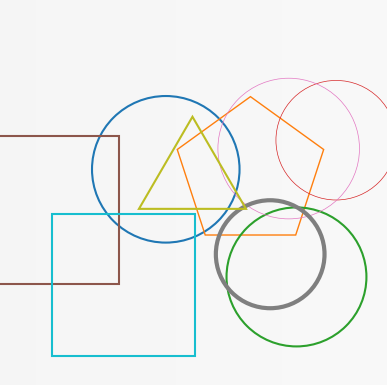[{"shape": "circle", "thickness": 1.5, "radius": 0.95, "center": [0.428, 0.56]}, {"shape": "pentagon", "thickness": 1, "radius": 0.99, "center": [0.646, 0.55]}, {"shape": "circle", "thickness": 1.5, "radius": 0.9, "center": [0.765, 0.281]}, {"shape": "circle", "thickness": 0.5, "radius": 0.78, "center": [0.867, 0.636]}, {"shape": "square", "thickness": 1.5, "radius": 0.96, "center": [0.115, 0.455]}, {"shape": "circle", "thickness": 0.5, "radius": 0.91, "center": [0.745, 0.614]}, {"shape": "circle", "thickness": 3, "radius": 0.7, "center": [0.697, 0.34]}, {"shape": "triangle", "thickness": 1.5, "radius": 0.8, "center": [0.497, 0.537]}, {"shape": "square", "thickness": 1.5, "radius": 0.92, "center": [0.318, 0.259]}]